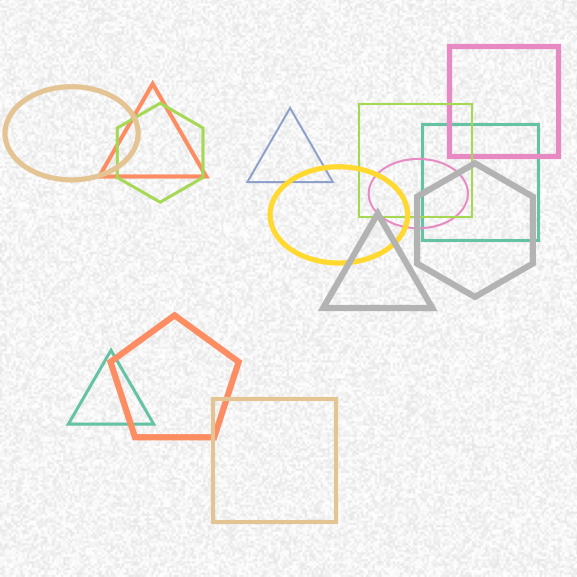[{"shape": "triangle", "thickness": 1.5, "radius": 0.43, "center": [0.192, 0.307]}, {"shape": "square", "thickness": 1.5, "radius": 0.5, "center": [0.831, 0.685]}, {"shape": "pentagon", "thickness": 3, "radius": 0.58, "center": [0.302, 0.336]}, {"shape": "triangle", "thickness": 2, "radius": 0.54, "center": [0.264, 0.747]}, {"shape": "triangle", "thickness": 1, "radius": 0.43, "center": [0.502, 0.727]}, {"shape": "square", "thickness": 2.5, "radius": 0.47, "center": [0.871, 0.824]}, {"shape": "oval", "thickness": 1, "radius": 0.43, "center": [0.724, 0.664]}, {"shape": "hexagon", "thickness": 1.5, "radius": 0.43, "center": [0.277, 0.735]}, {"shape": "square", "thickness": 1, "radius": 0.49, "center": [0.72, 0.721]}, {"shape": "oval", "thickness": 2.5, "radius": 0.6, "center": [0.587, 0.627]}, {"shape": "square", "thickness": 2, "radius": 0.53, "center": [0.475, 0.202]}, {"shape": "oval", "thickness": 2.5, "radius": 0.58, "center": [0.124, 0.768]}, {"shape": "triangle", "thickness": 3, "radius": 0.55, "center": [0.654, 0.52]}, {"shape": "hexagon", "thickness": 3, "radius": 0.58, "center": [0.822, 0.601]}]